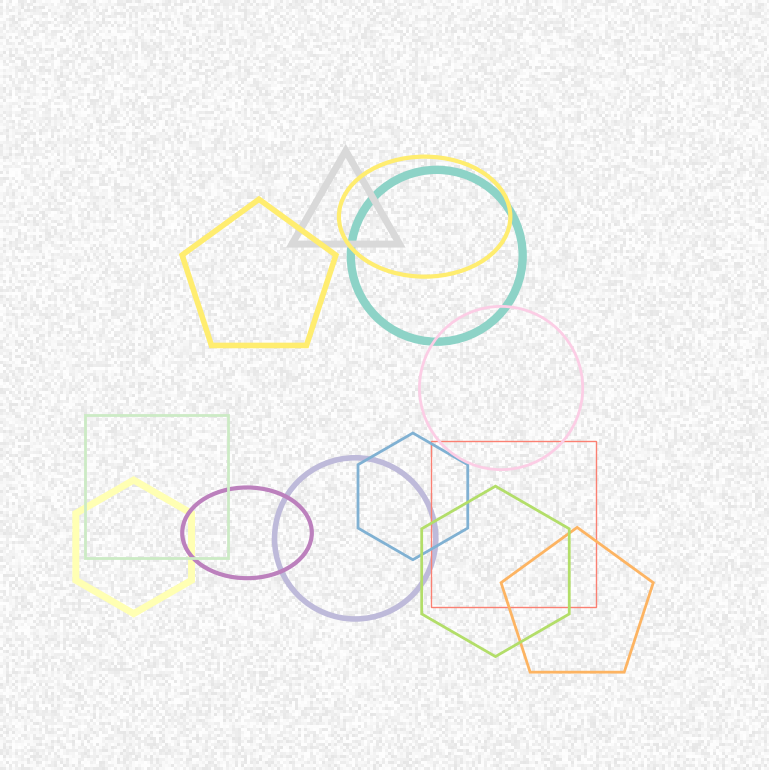[{"shape": "circle", "thickness": 3, "radius": 0.56, "center": [0.567, 0.668]}, {"shape": "hexagon", "thickness": 2.5, "radius": 0.43, "center": [0.174, 0.29]}, {"shape": "circle", "thickness": 2, "radius": 0.52, "center": [0.461, 0.301]}, {"shape": "square", "thickness": 0.5, "radius": 0.54, "center": [0.667, 0.32]}, {"shape": "hexagon", "thickness": 1, "radius": 0.41, "center": [0.536, 0.355]}, {"shape": "pentagon", "thickness": 1, "radius": 0.52, "center": [0.75, 0.211]}, {"shape": "hexagon", "thickness": 1, "radius": 0.55, "center": [0.643, 0.258]}, {"shape": "circle", "thickness": 1, "radius": 0.53, "center": [0.651, 0.496]}, {"shape": "triangle", "thickness": 2.5, "radius": 0.4, "center": [0.449, 0.723]}, {"shape": "oval", "thickness": 1.5, "radius": 0.42, "center": [0.321, 0.308]}, {"shape": "square", "thickness": 1, "radius": 0.46, "center": [0.204, 0.369]}, {"shape": "pentagon", "thickness": 2, "radius": 0.52, "center": [0.336, 0.636]}, {"shape": "oval", "thickness": 1.5, "radius": 0.56, "center": [0.551, 0.719]}]